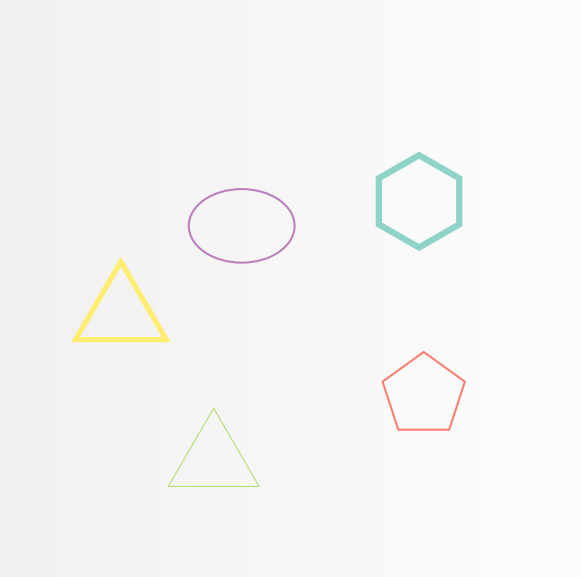[{"shape": "hexagon", "thickness": 3, "radius": 0.4, "center": [0.721, 0.65]}, {"shape": "pentagon", "thickness": 1, "radius": 0.37, "center": [0.729, 0.315]}, {"shape": "triangle", "thickness": 0.5, "radius": 0.45, "center": [0.368, 0.202]}, {"shape": "oval", "thickness": 1, "radius": 0.46, "center": [0.416, 0.608]}, {"shape": "triangle", "thickness": 2.5, "radius": 0.45, "center": [0.208, 0.456]}]